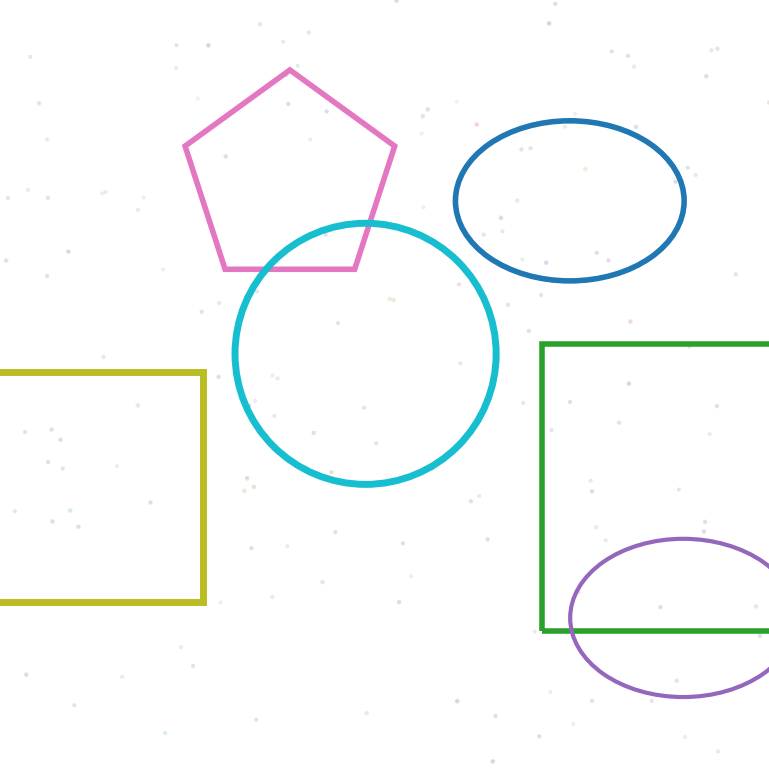[{"shape": "oval", "thickness": 2, "radius": 0.74, "center": [0.74, 0.739]}, {"shape": "square", "thickness": 2, "radius": 0.93, "center": [0.89, 0.367]}, {"shape": "oval", "thickness": 1.5, "radius": 0.73, "center": [0.887, 0.198]}, {"shape": "pentagon", "thickness": 2, "radius": 0.72, "center": [0.376, 0.766]}, {"shape": "square", "thickness": 2.5, "radius": 0.75, "center": [0.114, 0.368]}, {"shape": "circle", "thickness": 2.5, "radius": 0.85, "center": [0.475, 0.541]}]